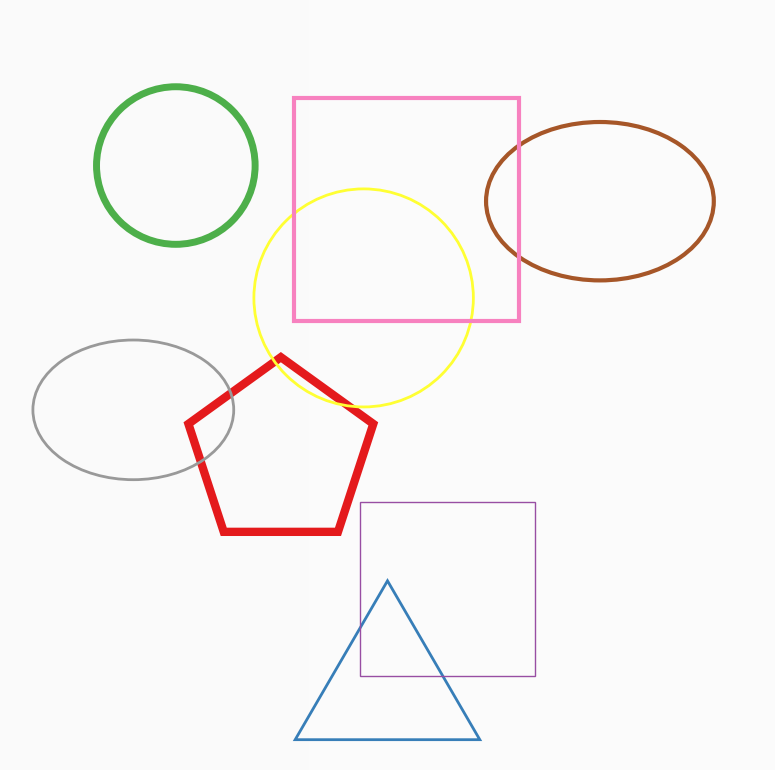[{"shape": "pentagon", "thickness": 3, "radius": 0.63, "center": [0.362, 0.411]}, {"shape": "triangle", "thickness": 1, "radius": 0.69, "center": [0.5, 0.108]}, {"shape": "circle", "thickness": 2.5, "radius": 0.51, "center": [0.227, 0.785]}, {"shape": "square", "thickness": 0.5, "radius": 0.57, "center": [0.578, 0.235]}, {"shape": "circle", "thickness": 1, "radius": 0.71, "center": [0.469, 0.613]}, {"shape": "oval", "thickness": 1.5, "radius": 0.73, "center": [0.774, 0.739]}, {"shape": "square", "thickness": 1.5, "radius": 0.73, "center": [0.525, 0.728]}, {"shape": "oval", "thickness": 1, "radius": 0.65, "center": [0.172, 0.468]}]